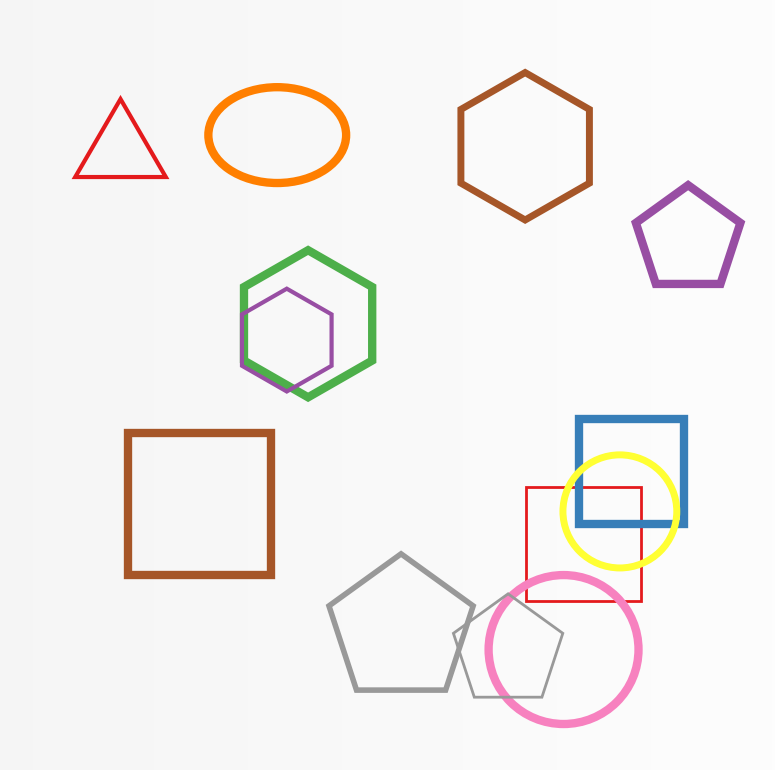[{"shape": "square", "thickness": 1, "radius": 0.37, "center": [0.753, 0.293]}, {"shape": "triangle", "thickness": 1.5, "radius": 0.34, "center": [0.156, 0.804]}, {"shape": "square", "thickness": 3, "radius": 0.34, "center": [0.815, 0.387]}, {"shape": "hexagon", "thickness": 3, "radius": 0.48, "center": [0.398, 0.58]}, {"shape": "pentagon", "thickness": 3, "radius": 0.35, "center": [0.888, 0.689]}, {"shape": "hexagon", "thickness": 1.5, "radius": 0.33, "center": [0.37, 0.558]}, {"shape": "oval", "thickness": 3, "radius": 0.44, "center": [0.358, 0.825]}, {"shape": "circle", "thickness": 2.5, "radius": 0.37, "center": [0.8, 0.336]}, {"shape": "square", "thickness": 3, "radius": 0.46, "center": [0.258, 0.346]}, {"shape": "hexagon", "thickness": 2.5, "radius": 0.48, "center": [0.678, 0.81]}, {"shape": "circle", "thickness": 3, "radius": 0.48, "center": [0.727, 0.156]}, {"shape": "pentagon", "thickness": 1, "radius": 0.37, "center": [0.656, 0.155]}, {"shape": "pentagon", "thickness": 2, "radius": 0.49, "center": [0.518, 0.183]}]